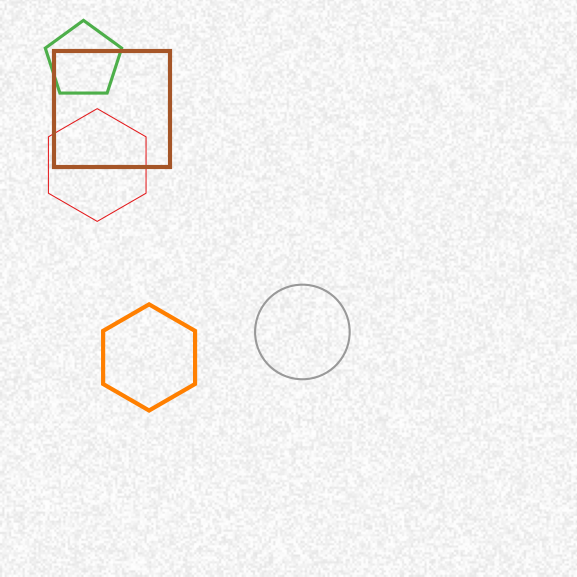[{"shape": "hexagon", "thickness": 0.5, "radius": 0.49, "center": [0.168, 0.713]}, {"shape": "pentagon", "thickness": 1.5, "radius": 0.35, "center": [0.145, 0.894]}, {"shape": "hexagon", "thickness": 2, "radius": 0.46, "center": [0.258, 0.38]}, {"shape": "square", "thickness": 2, "radius": 0.5, "center": [0.194, 0.81]}, {"shape": "circle", "thickness": 1, "radius": 0.41, "center": [0.524, 0.424]}]